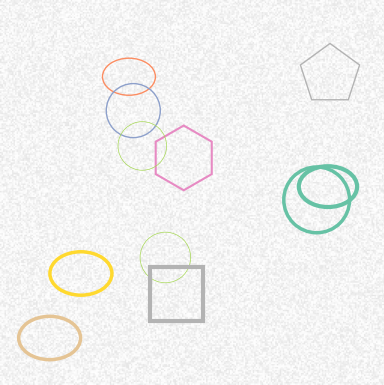[{"shape": "oval", "thickness": 3, "radius": 0.38, "center": [0.852, 0.515]}, {"shape": "circle", "thickness": 2.5, "radius": 0.43, "center": [0.823, 0.481]}, {"shape": "oval", "thickness": 1, "radius": 0.34, "center": [0.335, 0.801]}, {"shape": "circle", "thickness": 1, "radius": 0.35, "center": [0.346, 0.713]}, {"shape": "hexagon", "thickness": 1.5, "radius": 0.42, "center": [0.477, 0.59]}, {"shape": "circle", "thickness": 0.5, "radius": 0.33, "center": [0.43, 0.331]}, {"shape": "circle", "thickness": 0.5, "radius": 0.32, "center": [0.37, 0.621]}, {"shape": "oval", "thickness": 2.5, "radius": 0.4, "center": [0.21, 0.29]}, {"shape": "oval", "thickness": 2.5, "radius": 0.4, "center": [0.129, 0.122]}, {"shape": "square", "thickness": 3, "radius": 0.35, "center": [0.459, 0.236]}, {"shape": "pentagon", "thickness": 1, "radius": 0.4, "center": [0.857, 0.806]}]